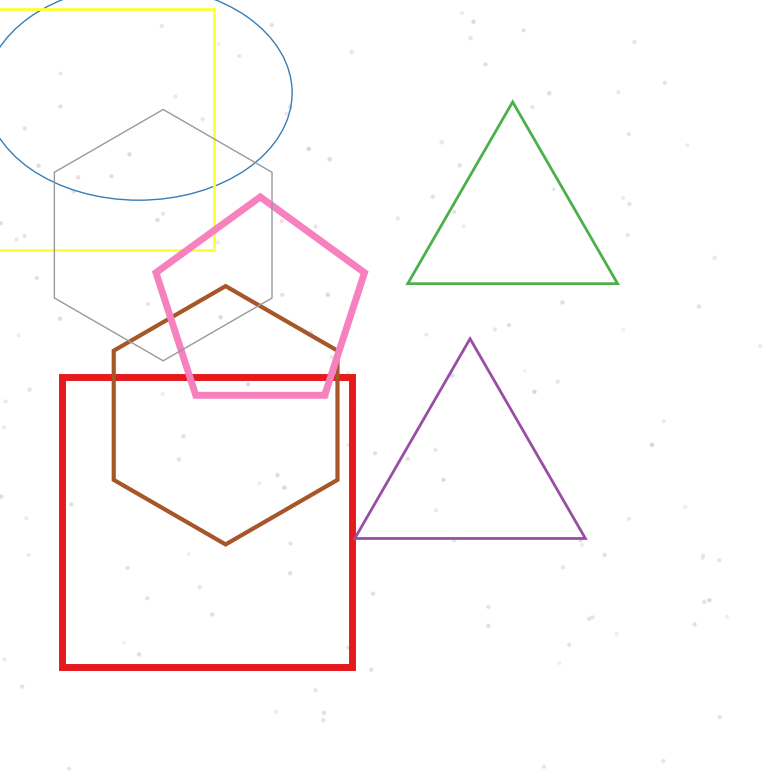[{"shape": "square", "thickness": 2.5, "radius": 0.94, "center": [0.269, 0.323]}, {"shape": "oval", "thickness": 0.5, "radius": 1.0, "center": [0.18, 0.879]}, {"shape": "triangle", "thickness": 1, "radius": 0.79, "center": [0.666, 0.71]}, {"shape": "triangle", "thickness": 1, "radius": 0.86, "center": [0.61, 0.387]}, {"shape": "square", "thickness": 1, "radius": 0.78, "center": [0.122, 0.832]}, {"shape": "hexagon", "thickness": 1.5, "radius": 0.84, "center": [0.293, 0.461]}, {"shape": "pentagon", "thickness": 2.5, "radius": 0.71, "center": [0.338, 0.602]}, {"shape": "hexagon", "thickness": 0.5, "radius": 0.82, "center": [0.212, 0.695]}]